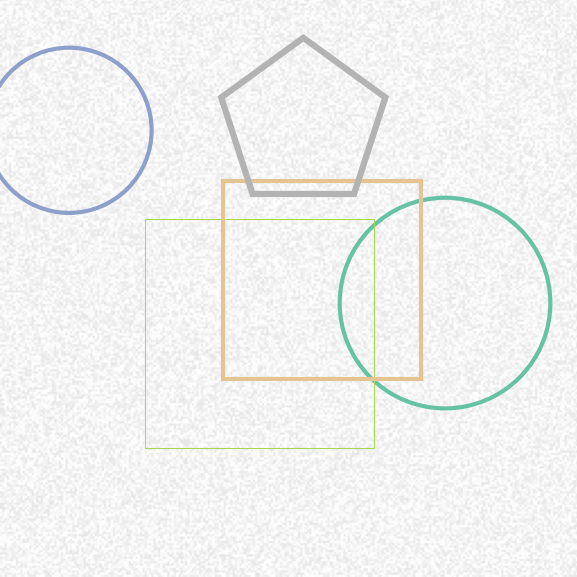[{"shape": "circle", "thickness": 2, "radius": 0.91, "center": [0.771, 0.474]}, {"shape": "circle", "thickness": 2, "radius": 0.72, "center": [0.119, 0.774]}, {"shape": "square", "thickness": 0.5, "radius": 0.99, "center": [0.449, 0.422]}, {"shape": "square", "thickness": 2, "radius": 0.86, "center": [0.557, 0.514]}, {"shape": "pentagon", "thickness": 3, "radius": 0.75, "center": [0.525, 0.784]}]